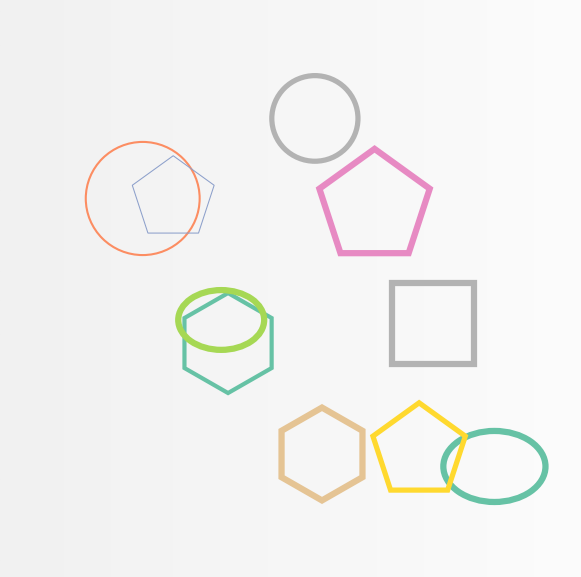[{"shape": "oval", "thickness": 3, "radius": 0.44, "center": [0.851, 0.191]}, {"shape": "hexagon", "thickness": 2, "radius": 0.43, "center": [0.392, 0.405]}, {"shape": "circle", "thickness": 1, "radius": 0.49, "center": [0.246, 0.655]}, {"shape": "pentagon", "thickness": 0.5, "radius": 0.37, "center": [0.298, 0.655]}, {"shape": "pentagon", "thickness": 3, "radius": 0.5, "center": [0.644, 0.641]}, {"shape": "oval", "thickness": 3, "radius": 0.37, "center": [0.381, 0.445]}, {"shape": "pentagon", "thickness": 2.5, "radius": 0.42, "center": [0.721, 0.218]}, {"shape": "hexagon", "thickness": 3, "radius": 0.4, "center": [0.554, 0.213]}, {"shape": "circle", "thickness": 2.5, "radius": 0.37, "center": [0.542, 0.794]}, {"shape": "square", "thickness": 3, "radius": 0.35, "center": [0.745, 0.439]}]